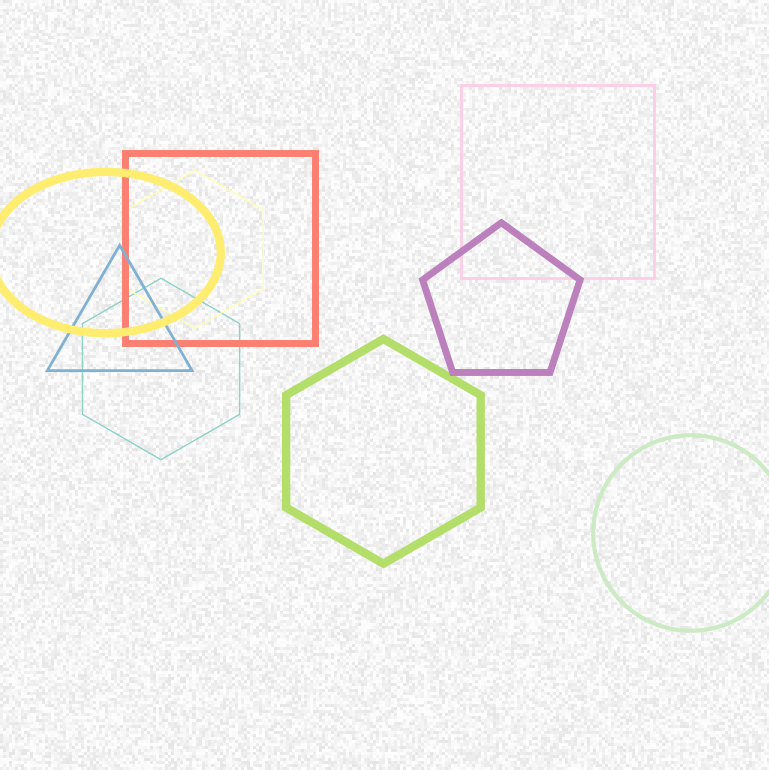[{"shape": "hexagon", "thickness": 0.5, "radius": 0.59, "center": [0.209, 0.521]}, {"shape": "hexagon", "thickness": 0.5, "radius": 0.51, "center": [0.253, 0.676]}, {"shape": "square", "thickness": 2.5, "radius": 0.62, "center": [0.286, 0.678]}, {"shape": "triangle", "thickness": 1, "radius": 0.54, "center": [0.155, 0.573]}, {"shape": "hexagon", "thickness": 3, "radius": 0.73, "center": [0.498, 0.414]}, {"shape": "square", "thickness": 1, "radius": 0.63, "center": [0.724, 0.764]}, {"shape": "pentagon", "thickness": 2.5, "radius": 0.54, "center": [0.651, 0.603]}, {"shape": "circle", "thickness": 1.5, "radius": 0.63, "center": [0.897, 0.308]}, {"shape": "oval", "thickness": 3, "radius": 0.75, "center": [0.137, 0.672]}]